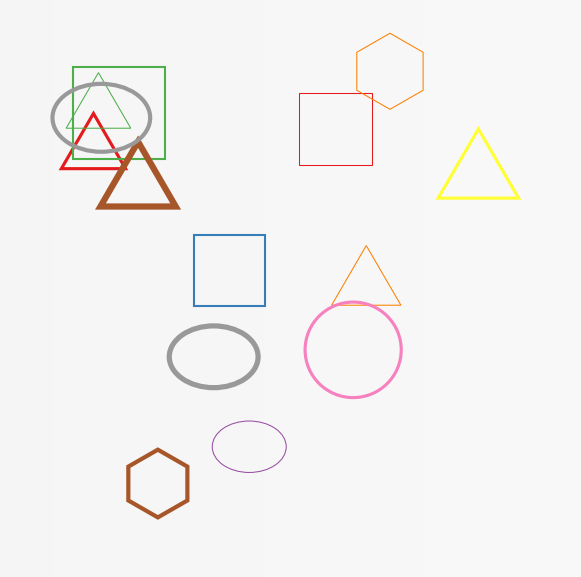[{"shape": "triangle", "thickness": 1.5, "radius": 0.32, "center": [0.161, 0.739]}, {"shape": "square", "thickness": 0.5, "radius": 0.31, "center": [0.577, 0.776]}, {"shape": "square", "thickness": 1, "radius": 0.31, "center": [0.396, 0.531]}, {"shape": "triangle", "thickness": 0.5, "radius": 0.32, "center": [0.169, 0.809]}, {"shape": "square", "thickness": 1, "radius": 0.4, "center": [0.205, 0.803]}, {"shape": "oval", "thickness": 0.5, "radius": 0.32, "center": [0.429, 0.226]}, {"shape": "hexagon", "thickness": 0.5, "radius": 0.33, "center": [0.671, 0.876]}, {"shape": "triangle", "thickness": 0.5, "radius": 0.34, "center": [0.63, 0.505]}, {"shape": "triangle", "thickness": 1.5, "radius": 0.4, "center": [0.823, 0.696]}, {"shape": "hexagon", "thickness": 2, "radius": 0.29, "center": [0.272, 0.162]}, {"shape": "triangle", "thickness": 3, "radius": 0.37, "center": [0.238, 0.679]}, {"shape": "circle", "thickness": 1.5, "radius": 0.41, "center": [0.608, 0.393]}, {"shape": "oval", "thickness": 2.5, "radius": 0.38, "center": [0.368, 0.381]}, {"shape": "oval", "thickness": 2, "radius": 0.42, "center": [0.174, 0.795]}]